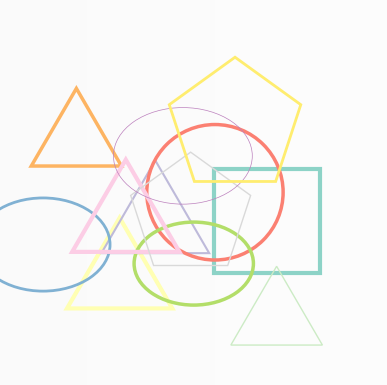[{"shape": "square", "thickness": 3, "radius": 0.68, "center": [0.689, 0.426]}, {"shape": "triangle", "thickness": 3, "radius": 0.78, "center": [0.309, 0.277]}, {"shape": "triangle", "thickness": 1.5, "radius": 0.8, "center": [0.401, 0.423]}, {"shape": "circle", "thickness": 2.5, "radius": 0.88, "center": [0.555, 0.501]}, {"shape": "oval", "thickness": 2, "radius": 0.86, "center": [0.111, 0.365]}, {"shape": "triangle", "thickness": 2.5, "radius": 0.67, "center": [0.197, 0.636]}, {"shape": "oval", "thickness": 2.5, "radius": 0.77, "center": [0.5, 0.315]}, {"shape": "triangle", "thickness": 3, "radius": 0.8, "center": [0.325, 0.426]}, {"shape": "pentagon", "thickness": 1, "radius": 0.81, "center": [0.492, 0.442]}, {"shape": "oval", "thickness": 0.5, "radius": 0.9, "center": [0.472, 0.595]}, {"shape": "triangle", "thickness": 1, "radius": 0.68, "center": [0.714, 0.172]}, {"shape": "pentagon", "thickness": 2, "radius": 0.89, "center": [0.607, 0.673]}]